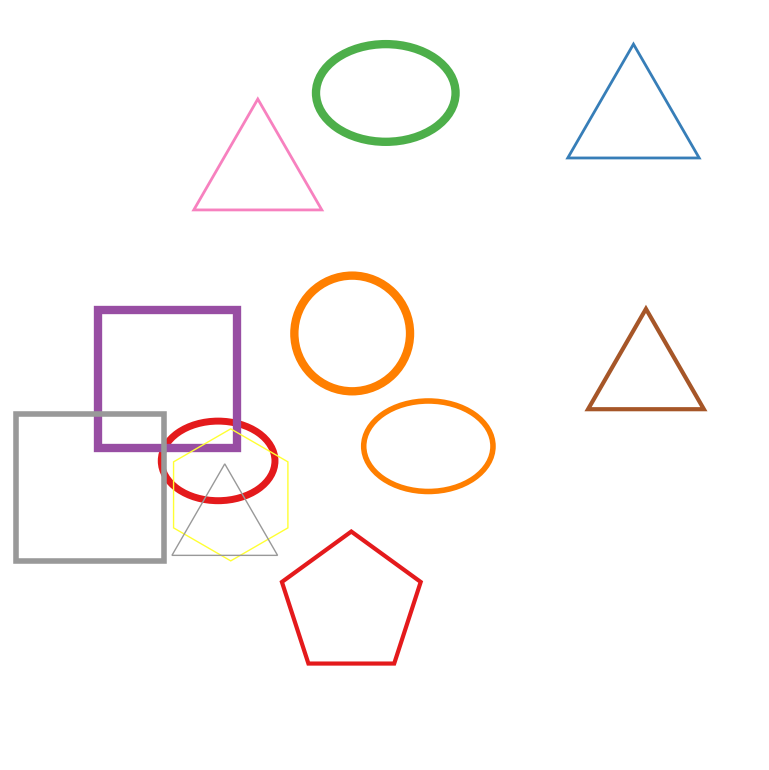[{"shape": "oval", "thickness": 2.5, "radius": 0.37, "center": [0.283, 0.401]}, {"shape": "pentagon", "thickness": 1.5, "radius": 0.47, "center": [0.456, 0.215]}, {"shape": "triangle", "thickness": 1, "radius": 0.49, "center": [0.823, 0.844]}, {"shape": "oval", "thickness": 3, "radius": 0.45, "center": [0.501, 0.879]}, {"shape": "square", "thickness": 3, "radius": 0.45, "center": [0.217, 0.507]}, {"shape": "circle", "thickness": 3, "radius": 0.38, "center": [0.457, 0.567]}, {"shape": "oval", "thickness": 2, "radius": 0.42, "center": [0.556, 0.42]}, {"shape": "hexagon", "thickness": 0.5, "radius": 0.43, "center": [0.3, 0.357]}, {"shape": "triangle", "thickness": 1.5, "radius": 0.43, "center": [0.839, 0.512]}, {"shape": "triangle", "thickness": 1, "radius": 0.48, "center": [0.335, 0.775]}, {"shape": "square", "thickness": 2, "radius": 0.48, "center": [0.117, 0.367]}, {"shape": "triangle", "thickness": 0.5, "radius": 0.4, "center": [0.292, 0.318]}]